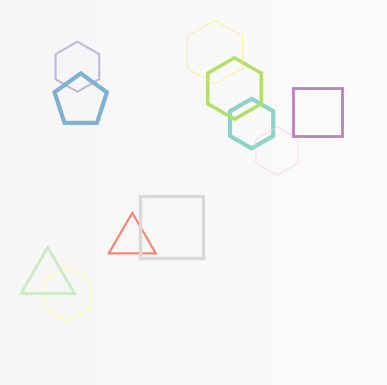[{"shape": "hexagon", "thickness": 3, "radius": 0.32, "center": [0.649, 0.679]}, {"shape": "hexagon", "thickness": 1, "radius": 0.35, "center": [0.174, 0.235]}, {"shape": "hexagon", "thickness": 1.5, "radius": 0.33, "center": [0.2, 0.827]}, {"shape": "triangle", "thickness": 1.5, "radius": 0.35, "center": [0.341, 0.377]}, {"shape": "pentagon", "thickness": 3, "radius": 0.36, "center": [0.208, 0.738]}, {"shape": "hexagon", "thickness": 2.5, "radius": 0.4, "center": [0.605, 0.77]}, {"shape": "hexagon", "thickness": 0.5, "radius": 0.31, "center": [0.715, 0.608]}, {"shape": "square", "thickness": 2.5, "radius": 0.4, "center": [0.443, 0.411]}, {"shape": "square", "thickness": 2, "radius": 0.31, "center": [0.82, 0.709]}, {"shape": "triangle", "thickness": 2, "radius": 0.4, "center": [0.123, 0.278]}, {"shape": "hexagon", "thickness": 0.5, "radius": 0.41, "center": [0.555, 0.864]}]